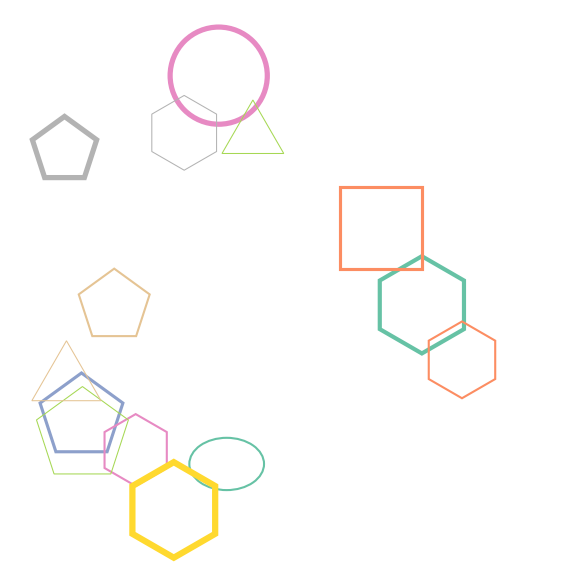[{"shape": "oval", "thickness": 1, "radius": 0.32, "center": [0.393, 0.196]}, {"shape": "hexagon", "thickness": 2, "radius": 0.42, "center": [0.731, 0.471]}, {"shape": "hexagon", "thickness": 1, "radius": 0.33, "center": [0.8, 0.376]}, {"shape": "square", "thickness": 1.5, "radius": 0.36, "center": [0.66, 0.605]}, {"shape": "pentagon", "thickness": 1.5, "radius": 0.38, "center": [0.141, 0.278]}, {"shape": "hexagon", "thickness": 1, "radius": 0.31, "center": [0.235, 0.22]}, {"shape": "circle", "thickness": 2.5, "radius": 0.42, "center": [0.379, 0.868]}, {"shape": "triangle", "thickness": 0.5, "radius": 0.31, "center": [0.438, 0.764]}, {"shape": "pentagon", "thickness": 0.5, "radius": 0.42, "center": [0.143, 0.246]}, {"shape": "hexagon", "thickness": 3, "radius": 0.41, "center": [0.301, 0.116]}, {"shape": "pentagon", "thickness": 1, "radius": 0.32, "center": [0.198, 0.469]}, {"shape": "triangle", "thickness": 0.5, "radius": 0.35, "center": [0.115, 0.34]}, {"shape": "hexagon", "thickness": 0.5, "radius": 0.32, "center": [0.319, 0.769]}, {"shape": "pentagon", "thickness": 2.5, "radius": 0.29, "center": [0.112, 0.739]}]